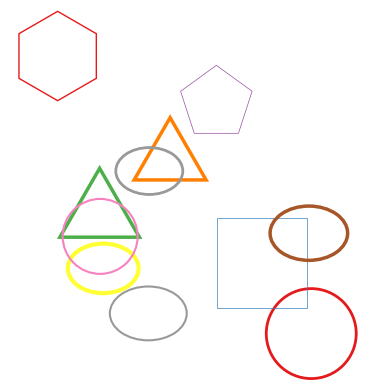[{"shape": "circle", "thickness": 2, "radius": 0.58, "center": [0.808, 0.134]}, {"shape": "hexagon", "thickness": 1, "radius": 0.58, "center": [0.15, 0.855]}, {"shape": "square", "thickness": 0.5, "radius": 0.58, "center": [0.68, 0.317]}, {"shape": "triangle", "thickness": 2.5, "radius": 0.6, "center": [0.259, 0.444]}, {"shape": "pentagon", "thickness": 0.5, "radius": 0.49, "center": [0.562, 0.733]}, {"shape": "triangle", "thickness": 2.5, "radius": 0.54, "center": [0.442, 0.587]}, {"shape": "oval", "thickness": 3, "radius": 0.46, "center": [0.268, 0.303]}, {"shape": "oval", "thickness": 2.5, "radius": 0.5, "center": [0.802, 0.394]}, {"shape": "circle", "thickness": 1.5, "radius": 0.49, "center": [0.26, 0.386]}, {"shape": "oval", "thickness": 1.5, "radius": 0.5, "center": [0.385, 0.186]}, {"shape": "oval", "thickness": 2, "radius": 0.44, "center": [0.388, 0.556]}]